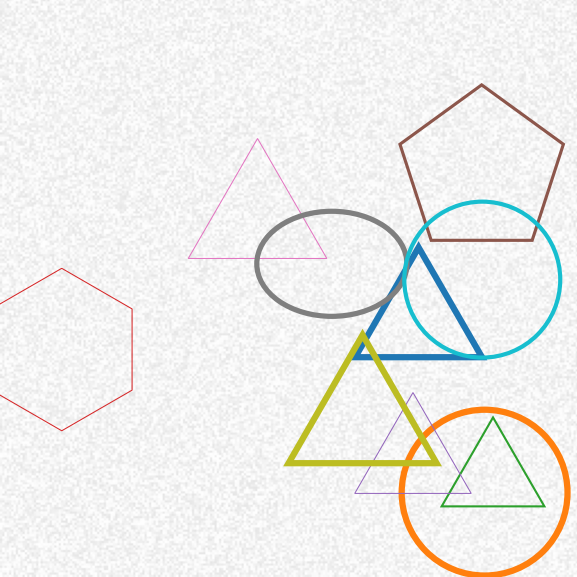[{"shape": "triangle", "thickness": 3, "radius": 0.63, "center": [0.725, 0.444]}, {"shape": "circle", "thickness": 3, "radius": 0.72, "center": [0.839, 0.146]}, {"shape": "triangle", "thickness": 1, "radius": 0.51, "center": [0.854, 0.174]}, {"shape": "hexagon", "thickness": 0.5, "radius": 0.7, "center": [0.107, 0.394]}, {"shape": "triangle", "thickness": 0.5, "radius": 0.58, "center": [0.715, 0.203]}, {"shape": "pentagon", "thickness": 1.5, "radius": 0.74, "center": [0.834, 0.703]}, {"shape": "triangle", "thickness": 0.5, "radius": 0.69, "center": [0.446, 0.621]}, {"shape": "oval", "thickness": 2.5, "radius": 0.65, "center": [0.575, 0.542]}, {"shape": "triangle", "thickness": 3, "radius": 0.74, "center": [0.628, 0.271]}, {"shape": "circle", "thickness": 2, "radius": 0.68, "center": [0.835, 0.515]}]